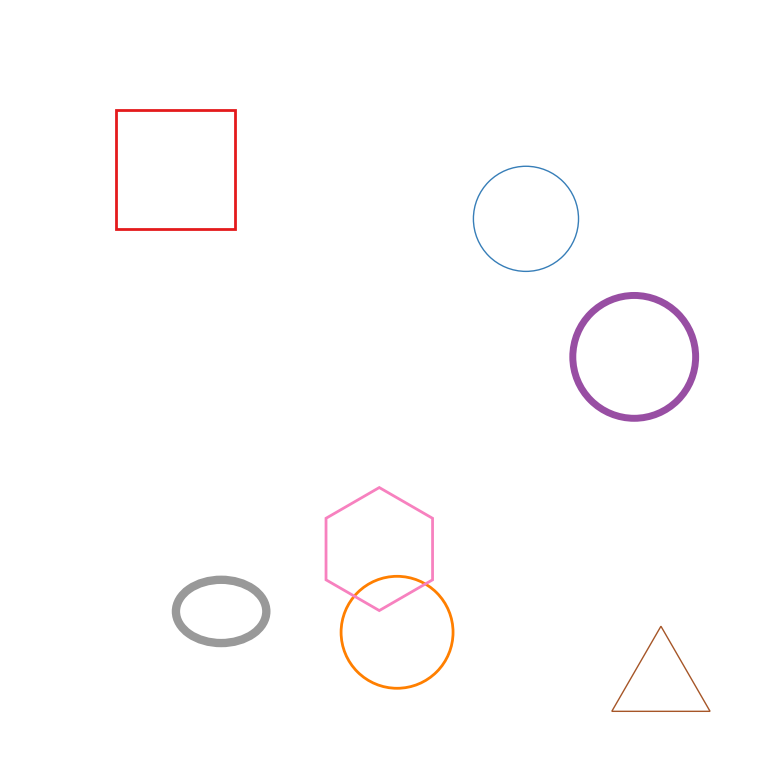[{"shape": "square", "thickness": 1, "radius": 0.39, "center": [0.228, 0.78]}, {"shape": "circle", "thickness": 0.5, "radius": 0.34, "center": [0.683, 0.716]}, {"shape": "circle", "thickness": 2.5, "radius": 0.4, "center": [0.824, 0.537]}, {"shape": "circle", "thickness": 1, "radius": 0.36, "center": [0.516, 0.179]}, {"shape": "triangle", "thickness": 0.5, "radius": 0.37, "center": [0.858, 0.113]}, {"shape": "hexagon", "thickness": 1, "radius": 0.4, "center": [0.493, 0.287]}, {"shape": "oval", "thickness": 3, "radius": 0.29, "center": [0.287, 0.206]}]